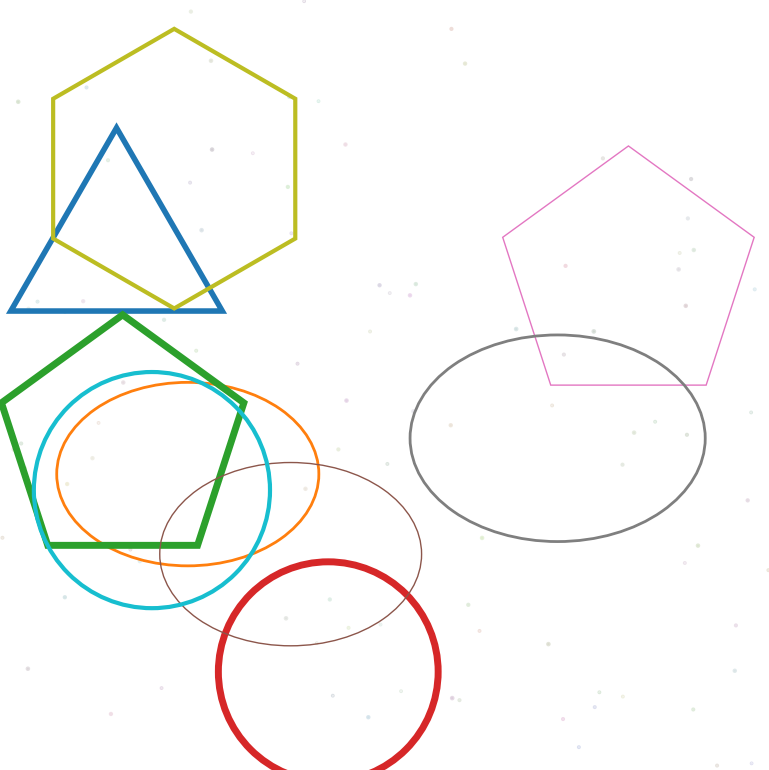[{"shape": "triangle", "thickness": 2, "radius": 0.79, "center": [0.151, 0.675]}, {"shape": "oval", "thickness": 1, "radius": 0.85, "center": [0.244, 0.384]}, {"shape": "pentagon", "thickness": 2.5, "radius": 0.83, "center": [0.159, 0.426]}, {"shape": "circle", "thickness": 2.5, "radius": 0.71, "center": [0.426, 0.128]}, {"shape": "oval", "thickness": 0.5, "radius": 0.85, "center": [0.377, 0.28]}, {"shape": "pentagon", "thickness": 0.5, "radius": 0.86, "center": [0.816, 0.639]}, {"shape": "oval", "thickness": 1, "radius": 0.96, "center": [0.724, 0.431]}, {"shape": "hexagon", "thickness": 1.5, "radius": 0.91, "center": [0.226, 0.781]}, {"shape": "circle", "thickness": 1.5, "radius": 0.77, "center": [0.197, 0.364]}]